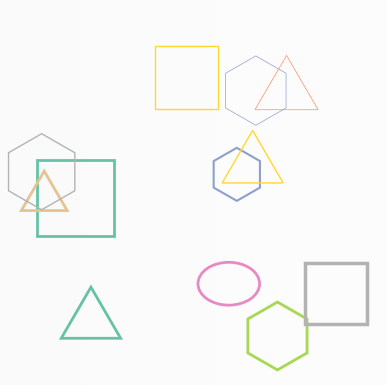[{"shape": "triangle", "thickness": 2, "radius": 0.44, "center": [0.235, 0.166]}, {"shape": "square", "thickness": 2, "radius": 0.49, "center": [0.195, 0.487]}, {"shape": "triangle", "thickness": 0.5, "radius": 0.47, "center": [0.739, 0.762]}, {"shape": "hexagon", "thickness": 0.5, "radius": 0.45, "center": [0.66, 0.765]}, {"shape": "hexagon", "thickness": 1.5, "radius": 0.34, "center": [0.611, 0.547]}, {"shape": "oval", "thickness": 2, "radius": 0.4, "center": [0.59, 0.263]}, {"shape": "hexagon", "thickness": 2, "radius": 0.44, "center": [0.716, 0.127]}, {"shape": "triangle", "thickness": 1, "radius": 0.45, "center": [0.652, 0.57]}, {"shape": "square", "thickness": 1, "radius": 0.41, "center": [0.482, 0.799]}, {"shape": "triangle", "thickness": 2, "radius": 0.34, "center": [0.114, 0.487]}, {"shape": "square", "thickness": 2.5, "radius": 0.4, "center": [0.867, 0.237]}, {"shape": "hexagon", "thickness": 1, "radius": 0.49, "center": [0.108, 0.554]}]